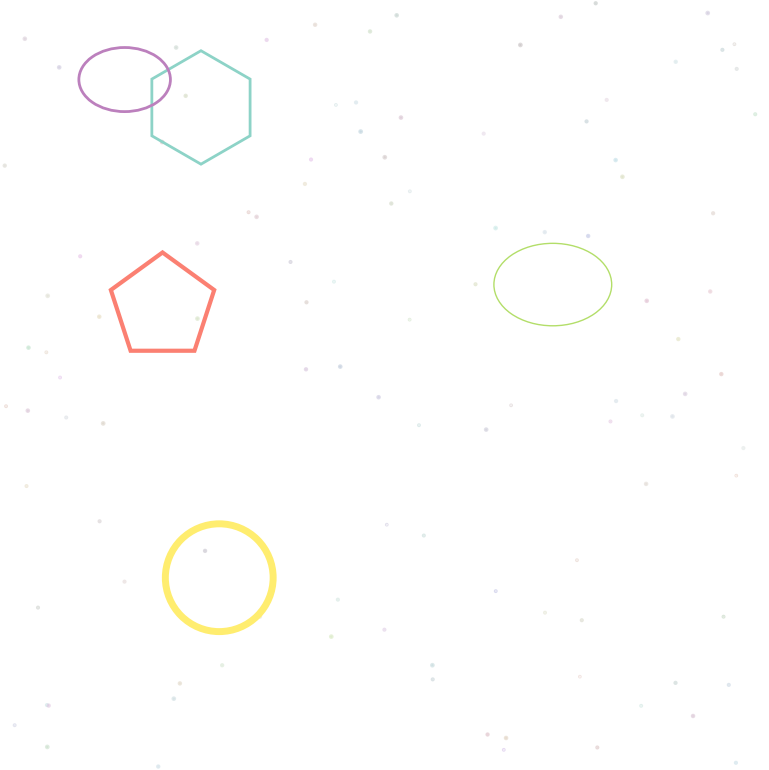[{"shape": "hexagon", "thickness": 1, "radius": 0.37, "center": [0.261, 0.86]}, {"shape": "pentagon", "thickness": 1.5, "radius": 0.35, "center": [0.211, 0.602]}, {"shape": "oval", "thickness": 0.5, "radius": 0.38, "center": [0.718, 0.63]}, {"shape": "oval", "thickness": 1, "radius": 0.3, "center": [0.162, 0.897]}, {"shape": "circle", "thickness": 2.5, "radius": 0.35, "center": [0.285, 0.25]}]